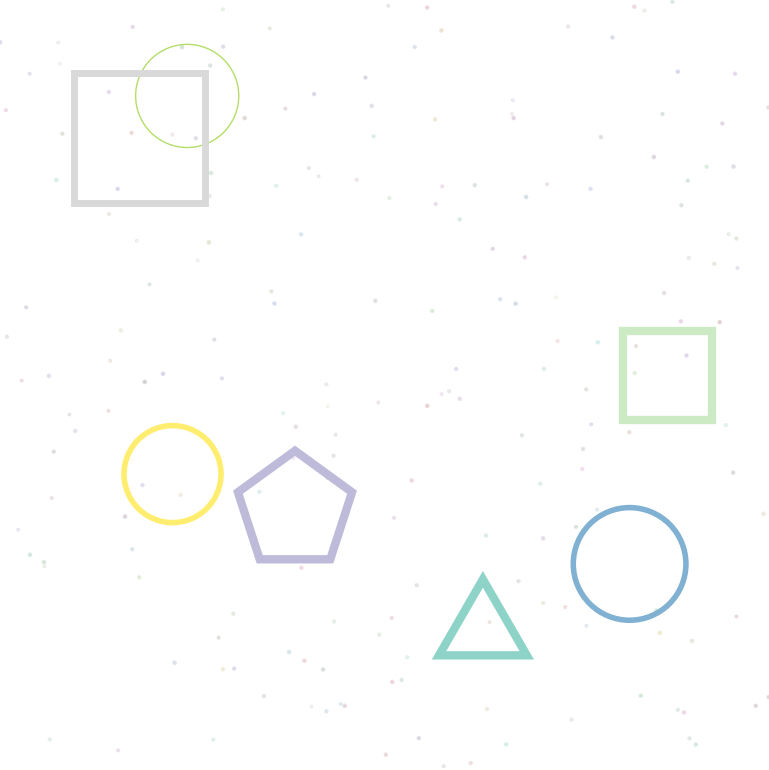[{"shape": "triangle", "thickness": 3, "radius": 0.33, "center": [0.627, 0.182]}, {"shape": "pentagon", "thickness": 3, "radius": 0.39, "center": [0.383, 0.337]}, {"shape": "circle", "thickness": 2, "radius": 0.37, "center": [0.818, 0.268]}, {"shape": "circle", "thickness": 0.5, "radius": 0.33, "center": [0.243, 0.875]}, {"shape": "square", "thickness": 2.5, "radius": 0.42, "center": [0.182, 0.821]}, {"shape": "square", "thickness": 3, "radius": 0.29, "center": [0.867, 0.512]}, {"shape": "circle", "thickness": 2, "radius": 0.31, "center": [0.224, 0.384]}]